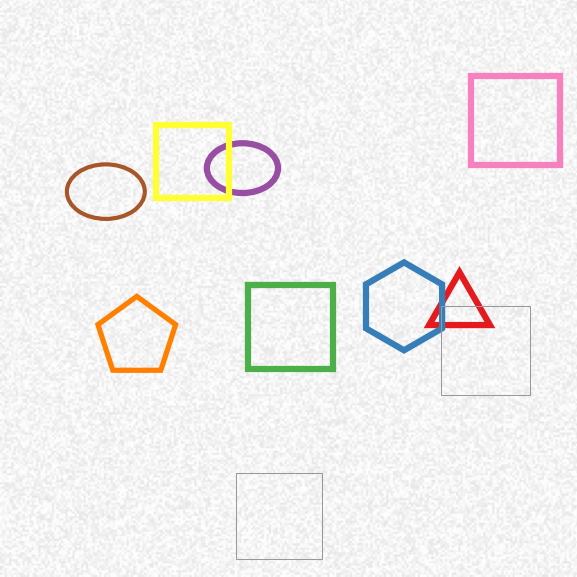[{"shape": "triangle", "thickness": 3, "radius": 0.3, "center": [0.796, 0.467]}, {"shape": "hexagon", "thickness": 3, "radius": 0.38, "center": [0.7, 0.469]}, {"shape": "square", "thickness": 3, "radius": 0.37, "center": [0.503, 0.433]}, {"shape": "oval", "thickness": 3, "radius": 0.31, "center": [0.42, 0.708]}, {"shape": "pentagon", "thickness": 2.5, "radius": 0.35, "center": [0.237, 0.415]}, {"shape": "square", "thickness": 3, "radius": 0.32, "center": [0.333, 0.72]}, {"shape": "oval", "thickness": 2, "radius": 0.34, "center": [0.183, 0.667]}, {"shape": "square", "thickness": 3, "radius": 0.38, "center": [0.892, 0.791]}, {"shape": "square", "thickness": 0.5, "radius": 0.38, "center": [0.841, 0.392]}, {"shape": "square", "thickness": 0.5, "radius": 0.37, "center": [0.484, 0.105]}]